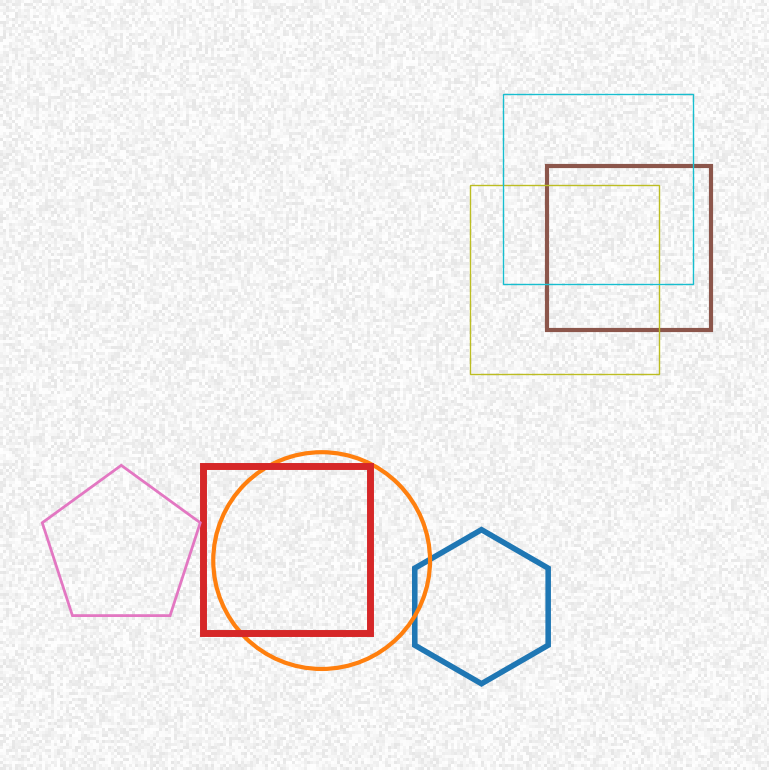[{"shape": "hexagon", "thickness": 2, "radius": 0.5, "center": [0.625, 0.212]}, {"shape": "circle", "thickness": 1.5, "radius": 0.7, "center": [0.418, 0.272]}, {"shape": "square", "thickness": 2.5, "radius": 0.54, "center": [0.372, 0.287]}, {"shape": "square", "thickness": 1.5, "radius": 0.53, "center": [0.817, 0.678]}, {"shape": "pentagon", "thickness": 1, "radius": 0.54, "center": [0.157, 0.288]}, {"shape": "square", "thickness": 0.5, "radius": 0.61, "center": [0.733, 0.637]}, {"shape": "square", "thickness": 0.5, "radius": 0.62, "center": [0.776, 0.755]}]